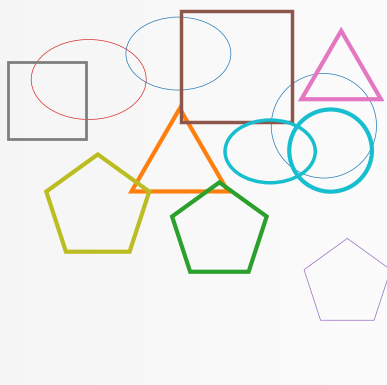[{"shape": "oval", "thickness": 0.5, "radius": 0.68, "center": [0.46, 0.861]}, {"shape": "circle", "thickness": 0.5, "radius": 0.68, "center": [0.836, 0.673]}, {"shape": "triangle", "thickness": 3, "radius": 0.72, "center": [0.464, 0.575]}, {"shape": "pentagon", "thickness": 3, "radius": 0.64, "center": [0.566, 0.398]}, {"shape": "oval", "thickness": 0.5, "radius": 0.74, "center": [0.229, 0.793]}, {"shape": "pentagon", "thickness": 0.5, "radius": 0.59, "center": [0.896, 0.263]}, {"shape": "square", "thickness": 2.5, "radius": 0.72, "center": [0.61, 0.826]}, {"shape": "triangle", "thickness": 3, "radius": 0.59, "center": [0.88, 0.802]}, {"shape": "square", "thickness": 2, "radius": 0.5, "center": [0.122, 0.739]}, {"shape": "pentagon", "thickness": 3, "radius": 0.7, "center": [0.252, 0.459]}, {"shape": "circle", "thickness": 3, "radius": 0.53, "center": [0.853, 0.609]}, {"shape": "oval", "thickness": 2.5, "radius": 0.58, "center": [0.697, 0.607]}]